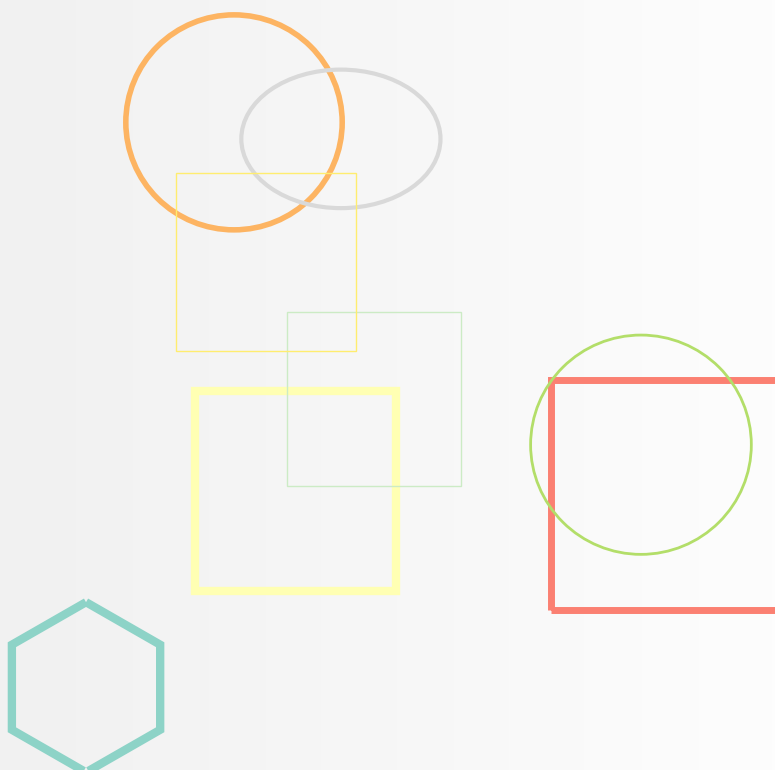[{"shape": "hexagon", "thickness": 3, "radius": 0.55, "center": [0.111, 0.107]}, {"shape": "square", "thickness": 3, "radius": 0.65, "center": [0.381, 0.362]}, {"shape": "square", "thickness": 2.5, "radius": 0.75, "center": [0.86, 0.357]}, {"shape": "circle", "thickness": 2, "radius": 0.7, "center": [0.302, 0.841]}, {"shape": "circle", "thickness": 1, "radius": 0.71, "center": [0.827, 0.422]}, {"shape": "oval", "thickness": 1.5, "radius": 0.64, "center": [0.44, 0.82]}, {"shape": "square", "thickness": 0.5, "radius": 0.56, "center": [0.483, 0.482]}, {"shape": "square", "thickness": 0.5, "radius": 0.58, "center": [0.343, 0.659]}]